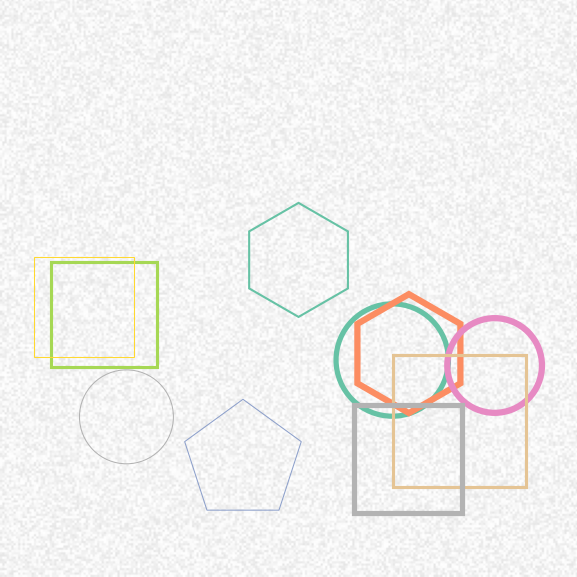[{"shape": "circle", "thickness": 2.5, "radius": 0.49, "center": [0.679, 0.376]}, {"shape": "hexagon", "thickness": 1, "radius": 0.49, "center": [0.517, 0.549]}, {"shape": "hexagon", "thickness": 3, "radius": 0.51, "center": [0.708, 0.387]}, {"shape": "pentagon", "thickness": 0.5, "radius": 0.53, "center": [0.421, 0.202]}, {"shape": "circle", "thickness": 3, "radius": 0.41, "center": [0.856, 0.366]}, {"shape": "square", "thickness": 1.5, "radius": 0.46, "center": [0.18, 0.455]}, {"shape": "square", "thickness": 0.5, "radius": 0.43, "center": [0.145, 0.468]}, {"shape": "square", "thickness": 1.5, "radius": 0.57, "center": [0.796, 0.27]}, {"shape": "square", "thickness": 2.5, "radius": 0.47, "center": [0.706, 0.205]}, {"shape": "circle", "thickness": 0.5, "radius": 0.41, "center": [0.219, 0.277]}]